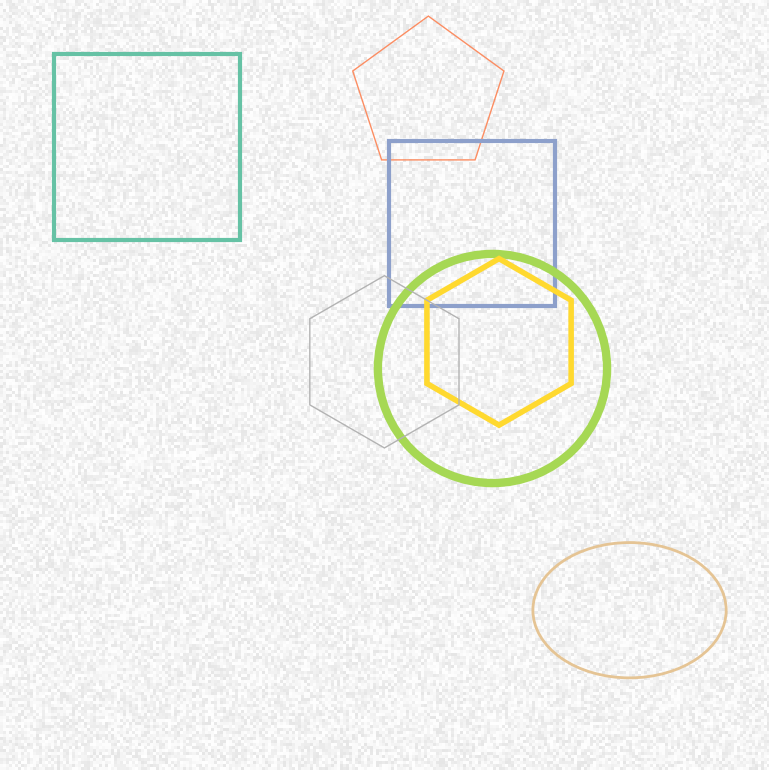[{"shape": "square", "thickness": 1.5, "radius": 0.6, "center": [0.19, 0.81]}, {"shape": "pentagon", "thickness": 0.5, "radius": 0.52, "center": [0.556, 0.876]}, {"shape": "square", "thickness": 1.5, "radius": 0.54, "center": [0.613, 0.709]}, {"shape": "circle", "thickness": 3, "radius": 0.74, "center": [0.64, 0.521]}, {"shape": "hexagon", "thickness": 2, "radius": 0.54, "center": [0.648, 0.556]}, {"shape": "oval", "thickness": 1, "radius": 0.63, "center": [0.818, 0.208]}, {"shape": "hexagon", "thickness": 0.5, "radius": 0.56, "center": [0.499, 0.53]}]